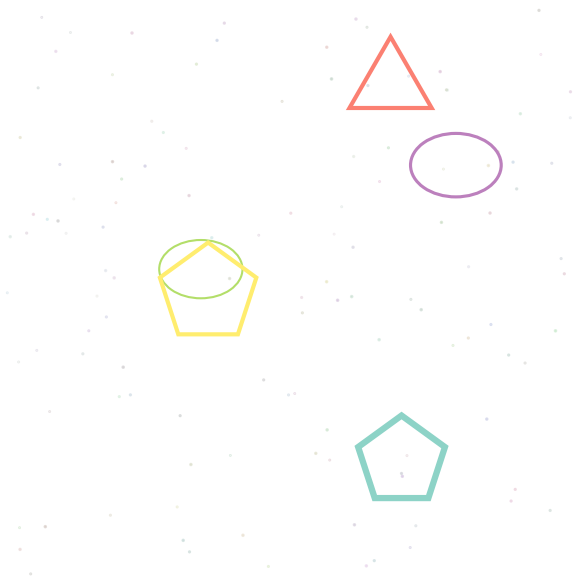[{"shape": "pentagon", "thickness": 3, "radius": 0.4, "center": [0.695, 0.201]}, {"shape": "triangle", "thickness": 2, "radius": 0.41, "center": [0.676, 0.853]}, {"shape": "oval", "thickness": 1, "radius": 0.36, "center": [0.348, 0.533]}, {"shape": "oval", "thickness": 1.5, "radius": 0.39, "center": [0.789, 0.713]}, {"shape": "pentagon", "thickness": 2, "radius": 0.44, "center": [0.36, 0.491]}]